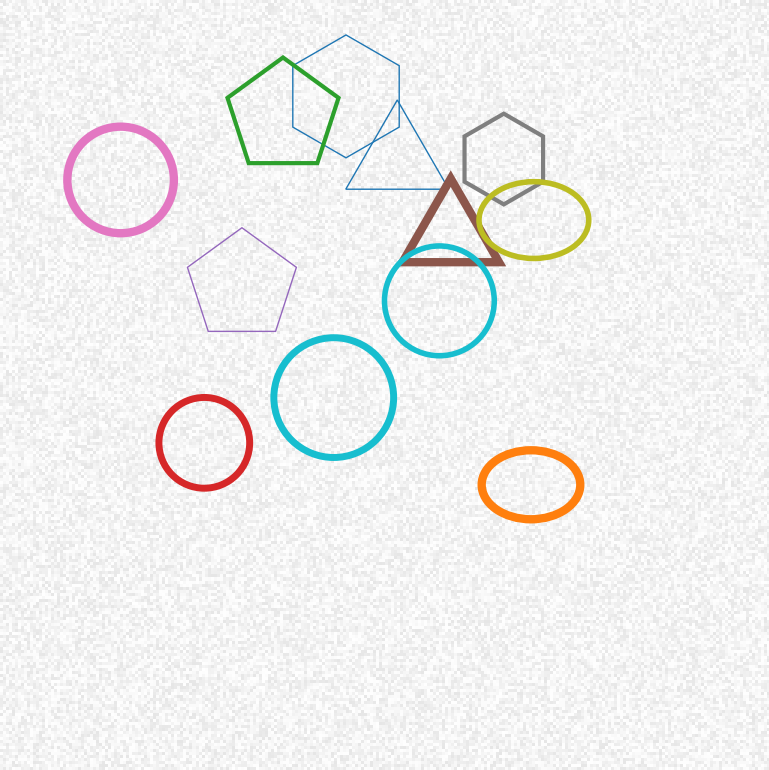[{"shape": "hexagon", "thickness": 0.5, "radius": 0.4, "center": [0.449, 0.875]}, {"shape": "triangle", "thickness": 0.5, "radius": 0.39, "center": [0.516, 0.793]}, {"shape": "oval", "thickness": 3, "radius": 0.32, "center": [0.69, 0.37]}, {"shape": "pentagon", "thickness": 1.5, "radius": 0.38, "center": [0.368, 0.849]}, {"shape": "circle", "thickness": 2.5, "radius": 0.29, "center": [0.265, 0.425]}, {"shape": "pentagon", "thickness": 0.5, "radius": 0.37, "center": [0.314, 0.63]}, {"shape": "triangle", "thickness": 3, "radius": 0.36, "center": [0.585, 0.696]}, {"shape": "circle", "thickness": 3, "radius": 0.35, "center": [0.157, 0.766]}, {"shape": "hexagon", "thickness": 1.5, "radius": 0.29, "center": [0.654, 0.793]}, {"shape": "oval", "thickness": 2, "radius": 0.36, "center": [0.693, 0.714]}, {"shape": "circle", "thickness": 2, "radius": 0.36, "center": [0.571, 0.609]}, {"shape": "circle", "thickness": 2.5, "radius": 0.39, "center": [0.433, 0.484]}]